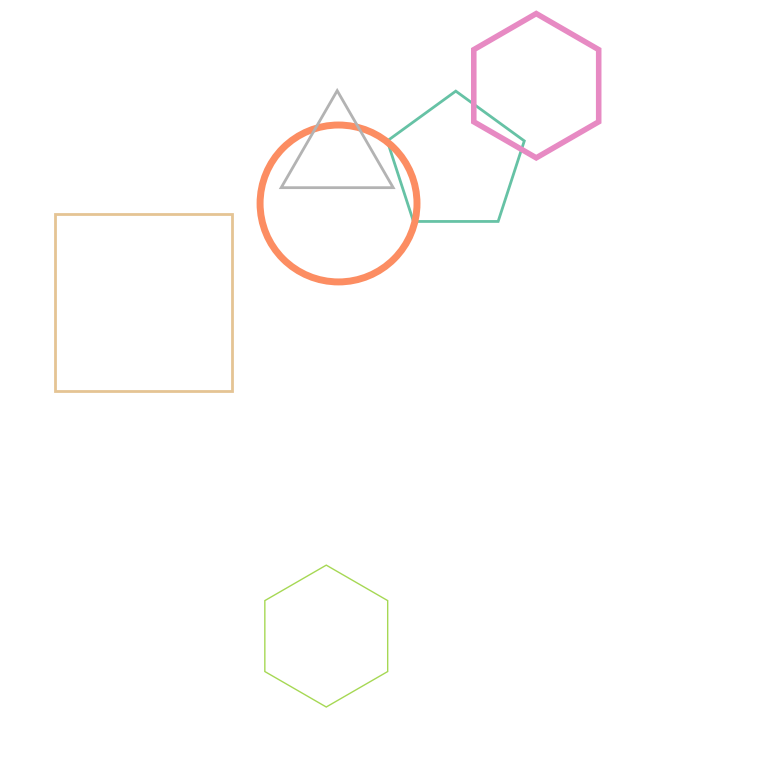[{"shape": "pentagon", "thickness": 1, "radius": 0.47, "center": [0.592, 0.788]}, {"shape": "circle", "thickness": 2.5, "radius": 0.51, "center": [0.44, 0.736]}, {"shape": "hexagon", "thickness": 2, "radius": 0.47, "center": [0.696, 0.889]}, {"shape": "hexagon", "thickness": 0.5, "radius": 0.46, "center": [0.424, 0.174]}, {"shape": "square", "thickness": 1, "radius": 0.57, "center": [0.187, 0.608]}, {"shape": "triangle", "thickness": 1, "radius": 0.42, "center": [0.438, 0.798]}]